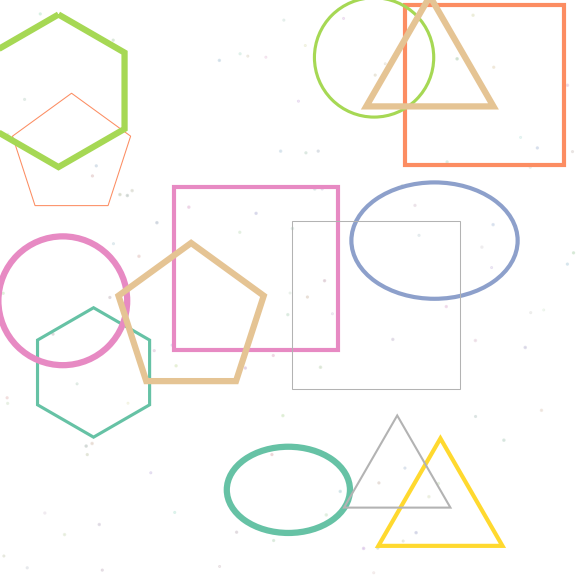[{"shape": "hexagon", "thickness": 1.5, "radius": 0.56, "center": [0.162, 0.354]}, {"shape": "oval", "thickness": 3, "radius": 0.53, "center": [0.499, 0.151]}, {"shape": "pentagon", "thickness": 0.5, "radius": 0.54, "center": [0.124, 0.73]}, {"shape": "square", "thickness": 2, "radius": 0.69, "center": [0.839, 0.852]}, {"shape": "oval", "thickness": 2, "radius": 0.72, "center": [0.752, 0.583]}, {"shape": "circle", "thickness": 3, "radius": 0.56, "center": [0.109, 0.478]}, {"shape": "square", "thickness": 2, "radius": 0.71, "center": [0.443, 0.534]}, {"shape": "circle", "thickness": 1.5, "radius": 0.52, "center": [0.648, 0.9]}, {"shape": "hexagon", "thickness": 3, "radius": 0.66, "center": [0.101, 0.842]}, {"shape": "triangle", "thickness": 2, "radius": 0.62, "center": [0.763, 0.116]}, {"shape": "pentagon", "thickness": 3, "radius": 0.66, "center": [0.331, 0.446]}, {"shape": "triangle", "thickness": 3, "radius": 0.64, "center": [0.744, 0.878]}, {"shape": "triangle", "thickness": 1, "radius": 0.53, "center": [0.688, 0.173]}, {"shape": "square", "thickness": 0.5, "radius": 0.73, "center": [0.652, 0.47]}]